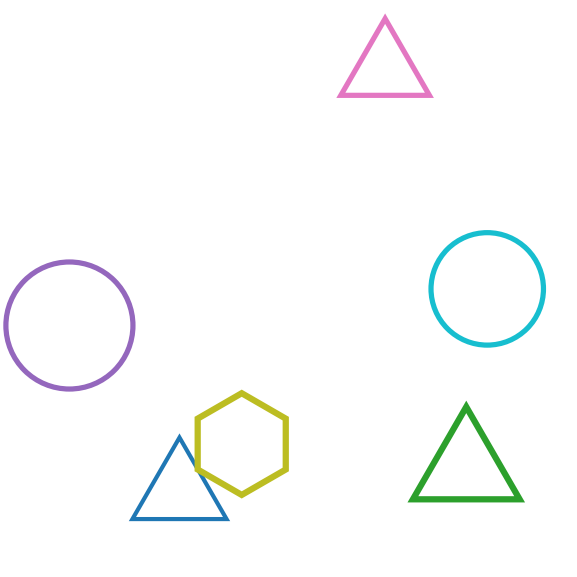[{"shape": "triangle", "thickness": 2, "radius": 0.47, "center": [0.311, 0.147]}, {"shape": "triangle", "thickness": 3, "radius": 0.53, "center": [0.807, 0.188]}, {"shape": "circle", "thickness": 2.5, "radius": 0.55, "center": [0.12, 0.435]}, {"shape": "triangle", "thickness": 2.5, "radius": 0.44, "center": [0.667, 0.878]}, {"shape": "hexagon", "thickness": 3, "radius": 0.44, "center": [0.419, 0.23]}, {"shape": "circle", "thickness": 2.5, "radius": 0.49, "center": [0.844, 0.499]}]